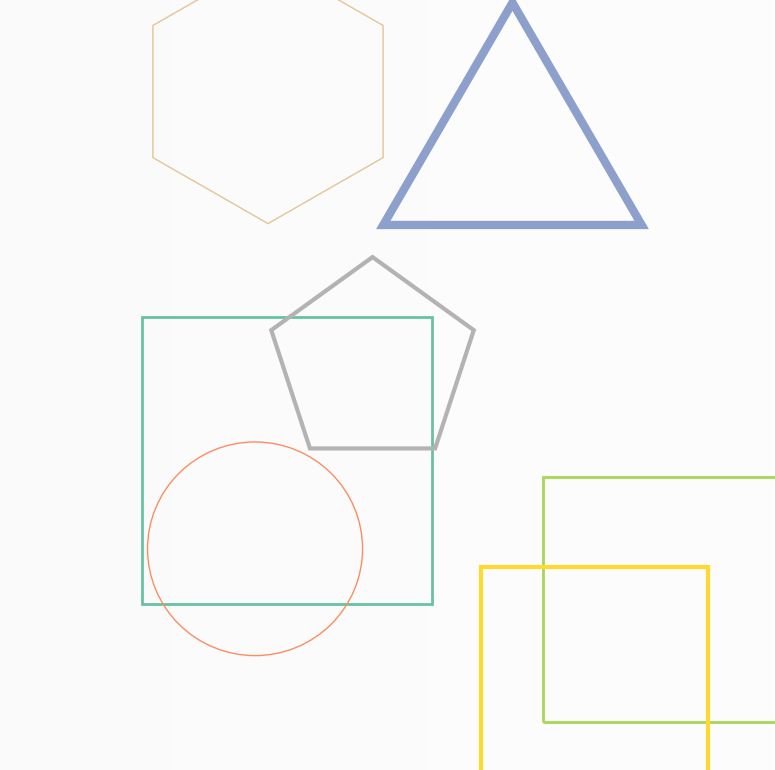[{"shape": "square", "thickness": 1, "radius": 0.93, "center": [0.37, 0.402]}, {"shape": "circle", "thickness": 0.5, "radius": 0.69, "center": [0.329, 0.287]}, {"shape": "triangle", "thickness": 3, "radius": 0.96, "center": [0.661, 0.804]}, {"shape": "square", "thickness": 1, "radius": 0.79, "center": [0.859, 0.222]}, {"shape": "square", "thickness": 1.5, "radius": 0.73, "center": [0.767, 0.117]}, {"shape": "hexagon", "thickness": 0.5, "radius": 0.86, "center": [0.346, 0.881]}, {"shape": "pentagon", "thickness": 1.5, "radius": 0.69, "center": [0.481, 0.529]}]